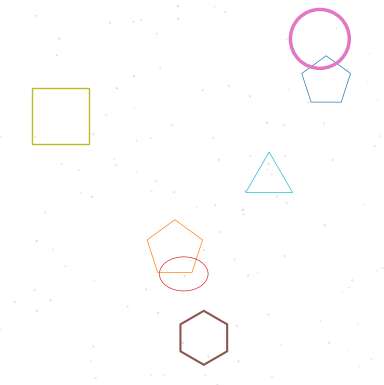[{"shape": "pentagon", "thickness": 0.5, "radius": 0.33, "center": [0.847, 0.789]}, {"shape": "pentagon", "thickness": 0.5, "radius": 0.38, "center": [0.454, 0.354]}, {"shape": "oval", "thickness": 0.5, "radius": 0.32, "center": [0.477, 0.289]}, {"shape": "hexagon", "thickness": 1.5, "radius": 0.35, "center": [0.529, 0.123]}, {"shape": "circle", "thickness": 2.5, "radius": 0.38, "center": [0.831, 0.899]}, {"shape": "square", "thickness": 1, "radius": 0.37, "center": [0.157, 0.698]}, {"shape": "triangle", "thickness": 0.5, "radius": 0.35, "center": [0.699, 0.535]}]